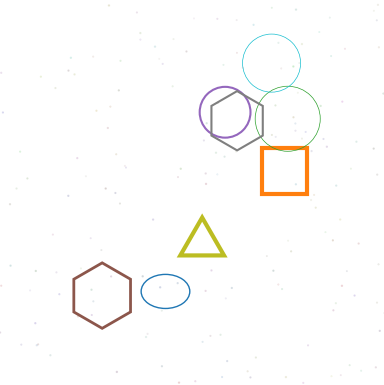[{"shape": "oval", "thickness": 1, "radius": 0.32, "center": [0.43, 0.243]}, {"shape": "square", "thickness": 3, "radius": 0.3, "center": [0.739, 0.556]}, {"shape": "circle", "thickness": 0.5, "radius": 0.42, "center": [0.747, 0.692]}, {"shape": "circle", "thickness": 1.5, "radius": 0.33, "center": [0.585, 0.708]}, {"shape": "hexagon", "thickness": 2, "radius": 0.43, "center": [0.265, 0.232]}, {"shape": "hexagon", "thickness": 1.5, "radius": 0.38, "center": [0.616, 0.686]}, {"shape": "triangle", "thickness": 3, "radius": 0.33, "center": [0.525, 0.369]}, {"shape": "circle", "thickness": 0.5, "radius": 0.38, "center": [0.705, 0.836]}]